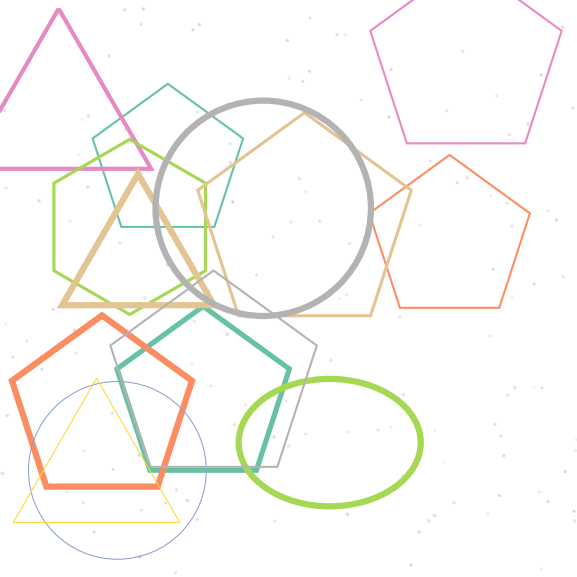[{"shape": "pentagon", "thickness": 1, "radius": 0.68, "center": [0.291, 0.717]}, {"shape": "pentagon", "thickness": 2.5, "radius": 0.78, "center": [0.352, 0.312]}, {"shape": "pentagon", "thickness": 3, "radius": 0.82, "center": [0.177, 0.289]}, {"shape": "pentagon", "thickness": 1, "radius": 0.73, "center": [0.779, 0.585]}, {"shape": "circle", "thickness": 0.5, "radius": 0.77, "center": [0.203, 0.185]}, {"shape": "triangle", "thickness": 2, "radius": 0.92, "center": [0.102, 0.799]}, {"shape": "pentagon", "thickness": 1, "radius": 0.87, "center": [0.807, 0.892]}, {"shape": "oval", "thickness": 3, "radius": 0.79, "center": [0.571, 0.233]}, {"shape": "hexagon", "thickness": 1.5, "radius": 0.76, "center": [0.225, 0.606]}, {"shape": "triangle", "thickness": 0.5, "radius": 0.83, "center": [0.167, 0.178]}, {"shape": "pentagon", "thickness": 1.5, "radius": 0.97, "center": [0.527, 0.61]}, {"shape": "triangle", "thickness": 3, "radius": 0.76, "center": [0.239, 0.546]}, {"shape": "circle", "thickness": 3, "radius": 0.93, "center": [0.456, 0.638]}, {"shape": "pentagon", "thickness": 1, "radius": 0.94, "center": [0.37, 0.343]}]